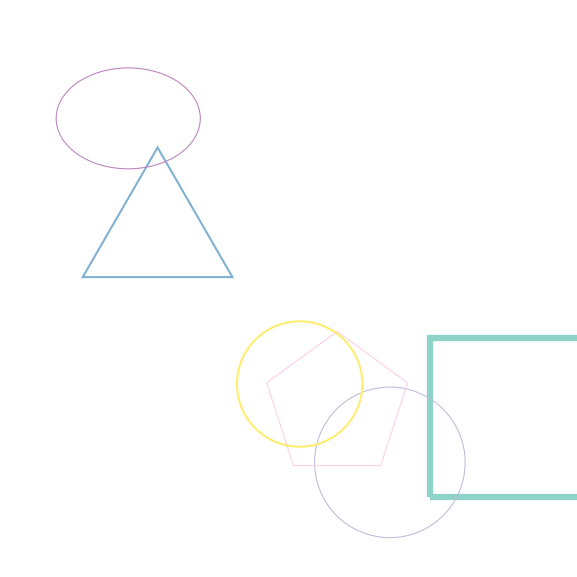[{"shape": "square", "thickness": 3, "radius": 0.69, "center": [0.883, 0.277]}, {"shape": "circle", "thickness": 0.5, "radius": 0.65, "center": [0.675, 0.198]}, {"shape": "triangle", "thickness": 1, "radius": 0.75, "center": [0.273, 0.594]}, {"shape": "pentagon", "thickness": 0.5, "radius": 0.64, "center": [0.584, 0.297]}, {"shape": "oval", "thickness": 0.5, "radius": 0.62, "center": [0.222, 0.794]}, {"shape": "circle", "thickness": 1, "radius": 0.54, "center": [0.519, 0.334]}]